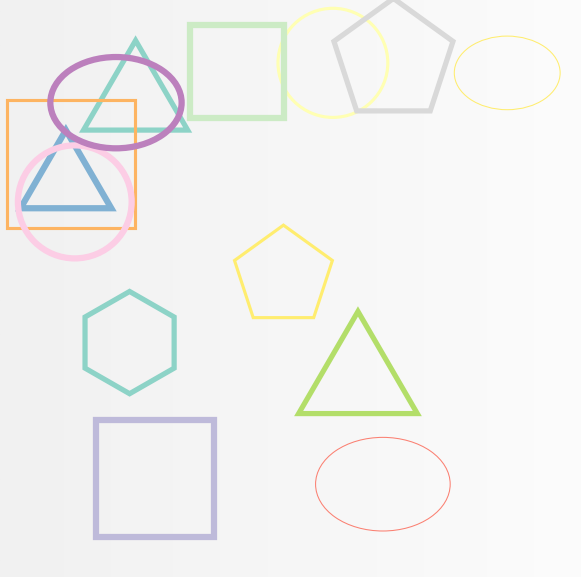[{"shape": "triangle", "thickness": 2.5, "radius": 0.52, "center": [0.233, 0.826]}, {"shape": "hexagon", "thickness": 2.5, "radius": 0.44, "center": [0.223, 0.406]}, {"shape": "circle", "thickness": 1.5, "radius": 0.47, "center": [0.573, 0.89]}, {"shape": "square", "thickness": 3, "radius": 0.51, "center": [0.266, 0.171]}, {"shape": "oval", "thickness": 0.5, "radius": 0.58, "center": [0.659, 0.161]}, {"shape": "triangle", "thickness": 3, "radius": 0.45, "center": [0.113, 0.684]}, {"shape": "square", "thickness": 1.5, "radius": 0.55, "center": [0.122, 0.715]}, {"shape": "triangle", "thickness": 2.5, "radius": 0.59, "center": [0.616, 0.342]}, {"shape": "circle", "thickness": 3, "radius": 0.49, "center": [0.129, 0.65]}, {"shape": "pentagon", "thickness": 2.5, "radius": 0.54, "center": [0.677, 0.894]}, {"shape": "oval", "thickness": 3, "radius": 0.56, "center": [0.2, 0.821]}, {"shape": "square", "thickness": 3, "radius": 0.41, "center": [0.407, 0.875]}, {"shape": "pentagon", "thickness": 1.5, "radius": 0.44, "center": [0.488, 0.521]}, {"shape": "oval", "thickness": 0.5, "radius": 0.46, "center": [0.873, 0.873]}]